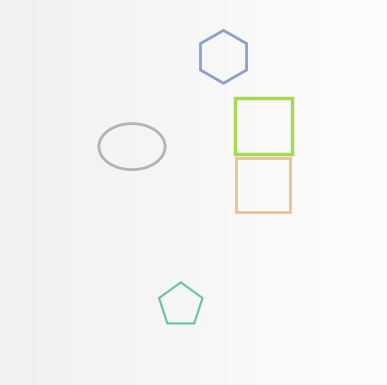[{"shape": "pentagon", "thickness": 1.5, "radius": 0.29, "center": [0.467, 0.208]}, {"shape": "hexagon", "thickness": 2, "radius": 0.34, "center": [0.577, 0.852]}, {"shape": "square", "thickness": 2.5, "radius": 0.36, "center": [0.68, 0.672]}, {"shape": "square", "thickness": 2, "radius": 0.35, "center": [0.679, 0.52]}, {"shape": "oval", "thickness": 2, "radius": 0.43, "center": [0.341, 0.619]}]